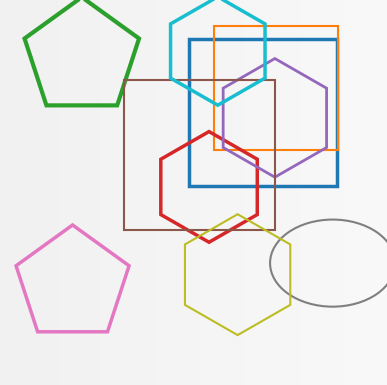[{"shape": "square", "thickness": 2.5, "radius": 0.95, "center": [0.679, 0.708]}, {"shape": "square", "thickness": 1.5, "radius": 0.81, "center": [0.712, 0.773]}, {"shape": "pentagon", "thickness": 3, "radius": 0.78, "center": [0.211, 0.852]}, {"shape": "hexagon", "thickness": 2.5, "radius": 0.72, "center": [0.539, 0.515]}, {"shape": "hexagon", "thickness": 2, "radius": 0.77, "center": [0.709, 0.694]}, {"shape": "square", "thickness": 1.5, "radius": 0.97, "center": [0.515, 0.597]}, {"shape": "pentagon", "thickness": 2.5, "radius": 0.77, "center": [0.187, 0.262]}, {"shape": "oval", "thickness": 1.5, "radius": 0.81, "center": [0.859, 0.317]}, {"shape": "hexagon", "thickness": 1.5, "radius": 0.78, "center": [0.613, 0.287]}, {"shape": "hexagon", "thickness": 2.5, "radius": 0.7, "center": [0.562, 0.868]}]